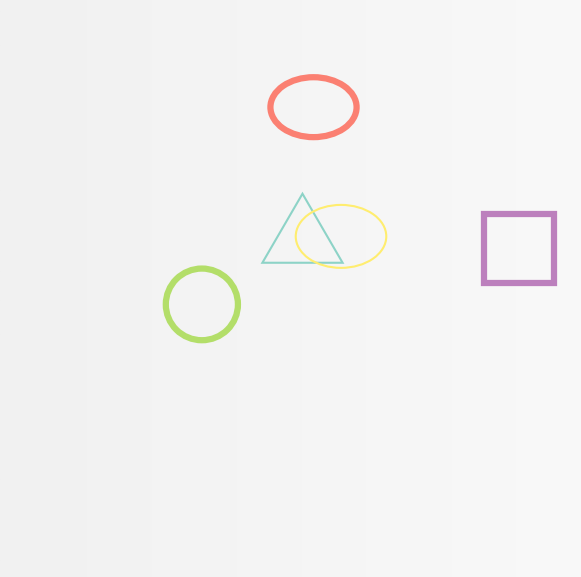[{"shape": "triangle", "thickness": 1, "radius": 0.4, "center": [0.52, 0.584]}, {"shape": "oval", "thickness": 3, "radius": 0.37, "center": [0.539, 0.814]}, {"shape": "circle", "thickness": 3, "radius": 0.31, "center": [0.347, 0.472]}, {"shape": "square", "thickness": 3, "radius": 0.3, "center": [0.893, 0.569]}, {"shape": "oval", "thickness": 1, "radius": 0.39, "center": [0.587, 0.59]}]